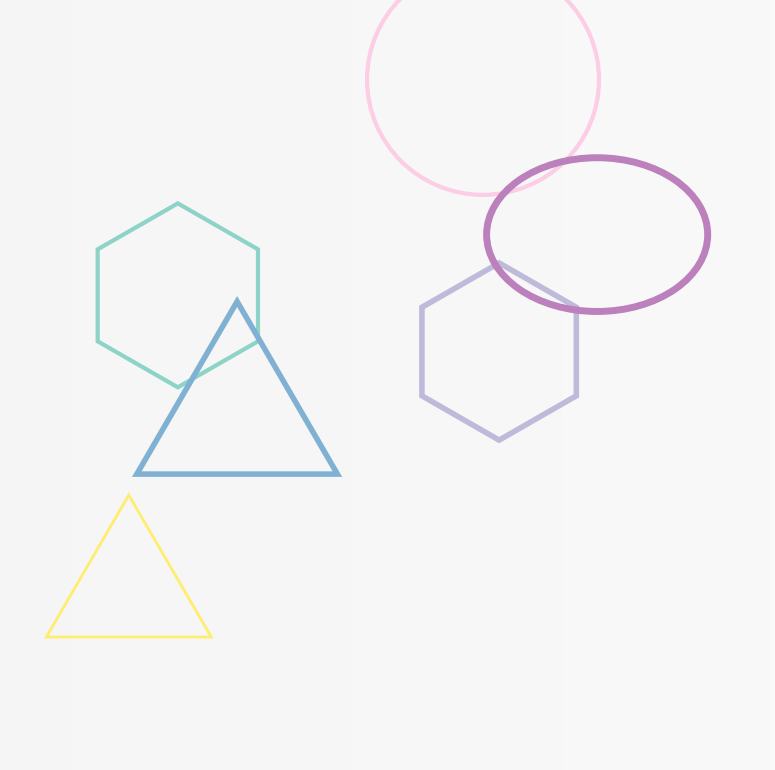[{"shape": "hexagon", "thickness": 1.5, "radius": 0.6, "center": [0.229, 0.616]}, {"shape": "hexagon", "thickness": 2, "radius": 0.58, "center": [0.644, 0.543]}, {"shape": "triangle", "thickness": 2, "radius": 0.75, "center": [0.306, 0.459]}, {"shape": "circle", "thickness": 1.5, "radius": 0.75, "center": [0.623, 0.897]}, {"shape": "oval", "thickness": 2.5, "radius": 0.71, "center": [0.771, 0.695]}, {"shape": "triangle", "thickness": 1, "radius": 0.61, "center": [0.166, 0.234]}]